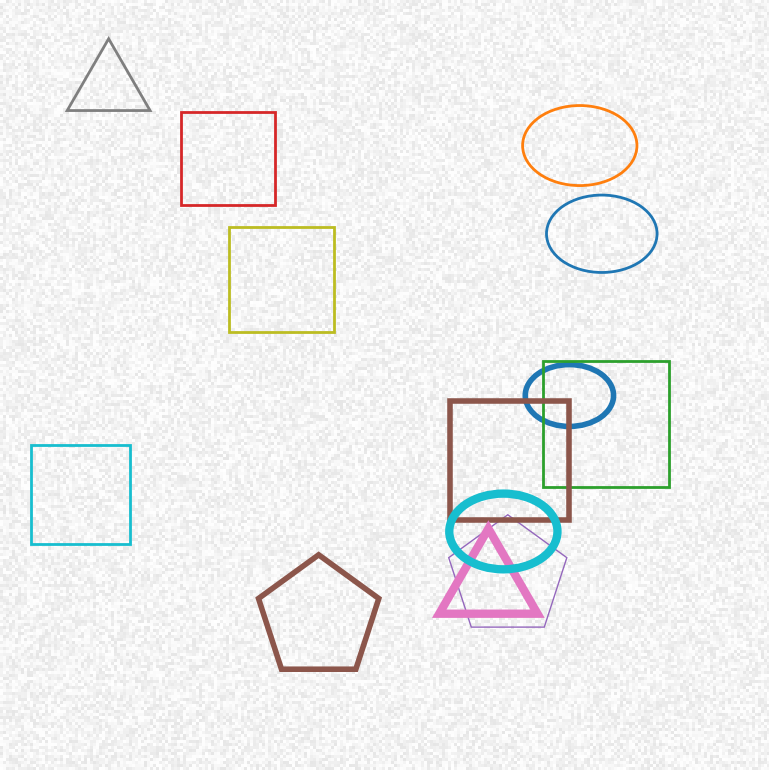[{"shape": "oval", "thickness": 1, "radius": 0.36, "center": [0.782, 0.696]}, {"shape": "oval", "thickness": 2, "radius": 0.29, "center": [0.739, 0.486]}, {"shape": "oval", "thickness": 1, "radius": 0.37, "center": [0.753, 0.811]}, {"shape": "square", "thickness": 1, "radius": 0.41, "center": [0.787, 0.449]}, {"shape": "square", "thickness": 1, "radius": 0.3, "center": [0.296, 0.795]}, {"shape": "pentagon", "thickness": 0.5, "radius": 0.4, "center": [0.659, 0.251]}, {"shape": "pentagon", "thickness": 2, "radius": 0.41, "center": [0.414, 0.197]}, {"shape": "square", "thickness": 2, "radius": 0.39, "center": [0.662, 0.402]}, {"shape": "triangle", "thickness": 3, "radius": 0.37, "center": [0.634, 0.24]}, {"shape": "triangle", "thickness": 1, "radius": 0.31, "center": [0.141, 0.888]}, {"shape": "square", "thickness": 1, "radius": 0.34, "center": [0.365, 0.637]}, {"shape": "square", "thickness": 1, "radius": 0.32, "center": [0.105, 0.357]}, {"shape": "oval", "thickness": 3, "radius": 0.35, "center": [0.654, 0.31]}]